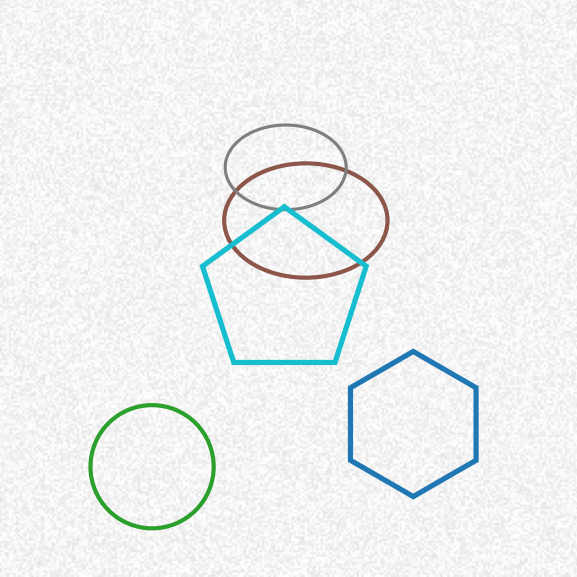[{"shape": "hexagon", "thickness": 2.5, "radius": 0.63, "center": [0.716, 0.265]}, {"shape": "circle", "thickness": 2, "radius": 0.53, "center": [0.263, 0.191]}, {"shape": "oval", "thickness": 2, "radius": 0.71, "center": [0.53, 0.617]}, {"shape": "oval", "thickness": 1.5, "radius": 0.52, "center": [0.495, 0.709]}, {"shape": "pentagon", "thickness": 2.5, "radius": 0.75, "center": [0.492, 0.492]}]